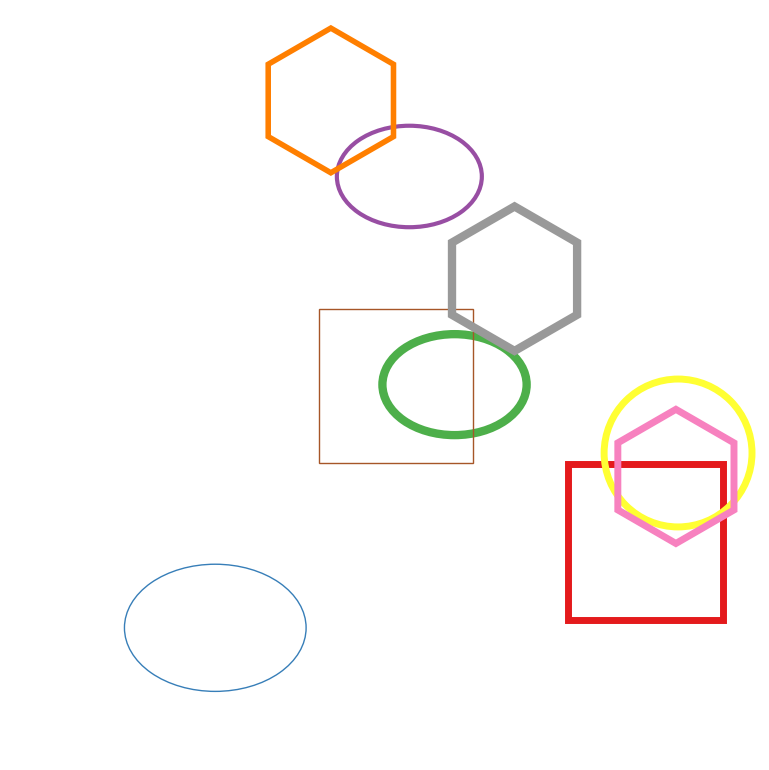[{"shape": "square", "thickness": 2.5, "radius": 0.51, "center": [0.838, 0.297]}, {"shape": "oval", "thickness": 0.5, "radius": 0.59, "center": [0.28, 0.185]}, {"shape": "oval", "thickness": 3, "radius": 0.47, "center": [0.59, 0.5]}, {"shape": "oval", "thickness": 1.5, "radius": 0.47, "center": [0.532, 0.771]}, {"shape": "hexagon", "thickness": 2, "radius": 0.47, "center": [0.43, 0.87]}, {"shape": "circle", "thickness": 2.5, "radius": 0.48, "center": [0.881, 0.412]}, {"shape": "square", "thickness": 0.5, "radius": 0.5, "center": [0.514, 0.499]}, {"shape": "hexagon", "thickness": 2.5, "radius": 0.44, "center": [0.878, 0.381]}, {"shape": "hexagon", "thickness": 3, "radius": 0.47, "center": [0.668, 0.638]}]